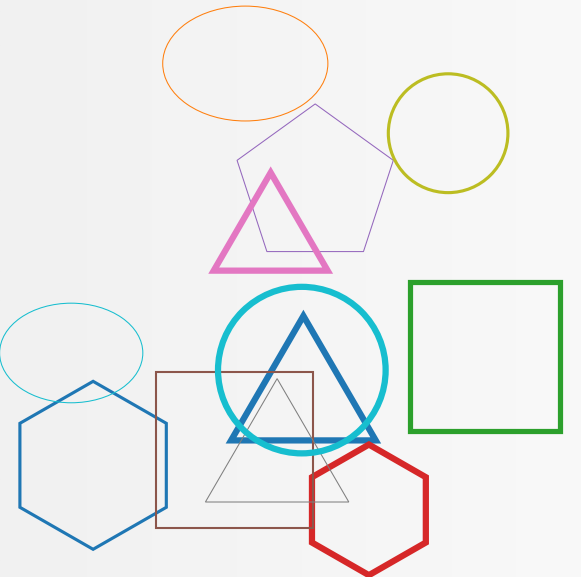[{"shape": "triangle", "thickness": 3, "radius": 0.72, "center": [0.522, 0.308]}, {"shape": "hexagon", "thickness": 1.5, "radius": 0.73, "center": [0.16, 0.193]}, {"shape": "oval", "thickness": 0.5, "radius": 0.71, "center": [0.422, 0.889]}, {"shape": "square", "thickness": 2.5, "radius": 0.65, "center": [0.834, 0.382]}, {"shape": "hexagon", "thickness": 3, "radius": 0.57, "center": [0.635, 0.116]}, {"shape": "pentagon", "thickness": 0.5, "radius": 0.71, "center": [0.542, 0.678]}, {"shape": "square", "thickness": 1, "radius": 0.67, "center": [0.403, 0.219]}, {"shape": "triangle", "thickness": 3, "radius": 0.57, "center": [0.466, 0.587]}, {"shape": "triangle", "thickness": 0.5, "radius": 0.71, "center": [0.477, 0.201]}, {"shape": "circle", "thickness": 1.5, "radius": 0.51, "center": [0.771, 0.768]}, {"shape": "circle", "thickness": 3, "radius": 0.72, "center": [0.519, 0.358]}, {"shape": "oval", "thickness": 0.5, "radius": 0.62, "center": [0.123, 0.388]}]